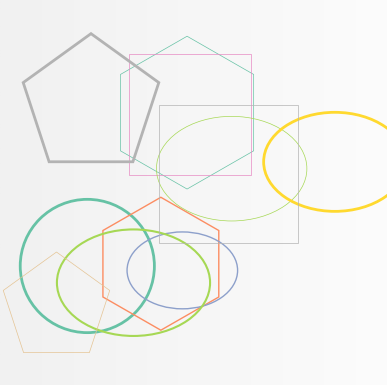[{"shape": "hexagon", "thickness": 0.5, "radius": 0.99, "center": [0.483, 0.707]}, {"shape": "circle", "thickness": 2, "radius": 0.87, "center": [0.225, 0.309]}, {"shape": "hexagon", "thickness": 1, "radius": 0.86, "center": [0.415, 0.315]}, {"shape": "oval", "thickness": 1, "radius": 0.71, "center": [0.471, 0.298]}, {"shape": "square", "thickness": 0.5, "radius": 0.78, "center": [0.49, 0.702]}, {"shape": "oval", "thickness": 0.5, "radius": 0.97, "center": [0.598, 0.562]}, {"shape": "oval", "thickness": 1.5, "radius": 0.99, "center": [0.345, 0.266]}, {"shape": "oval", "thickness": 2, "radius": 0.92, "center": [0.864, 0.58]}, {"shape": "pentagon", "thickness": 0.5, "radius": 0.72, "center": [0.146, 0.201]}, {"shape": "pentagon", "thickness": 2, "radius": 0.92, "center": [0.235, 0.729]}, {"shape": "square", "thickness": 0.5, "radius": 0.9, "center": [0.589, 0.548]}]